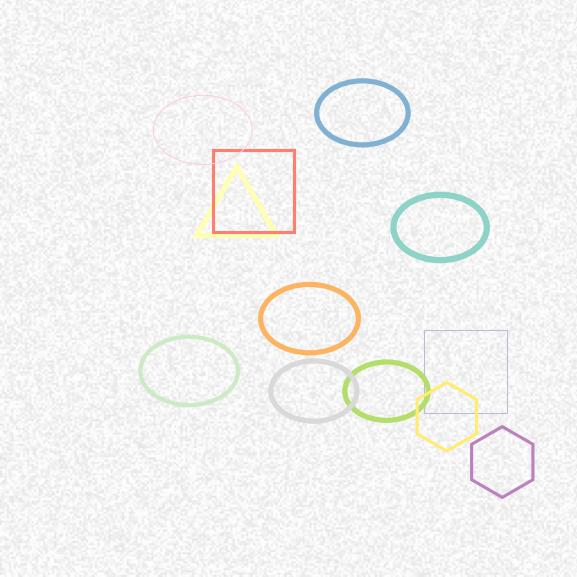[{"shape": "oval", "thickness": 3, "radius": 0.4, "center": [0.762, 0.605]}, {"shape": "triangle", "thickness": 2.5, "radius": 0.4, "center": [0.41, 0.631]}, {"shape": "square", "thickness": 0.5, "radius": 0.36, "center": [0.806, 0.356]}, {"shape": "square", "thickness": 1.5, "radius": 0.35, "center": [0.439, 0.669]}, {"shape": "oval", "thickness": 2.5, "radius": 0.4, "center": [0.628, 0.804]}, {"shape": "oval", "thickness": 2.5, "radius": 0.42, "center": [0.536, 0.447]}, {"shape": "oval", "thickness": 2.5, "radius": 0.36, "center": [0.669, 0.322]}, {"shape": "oval", "thickness": 0.5, "radius": 0.43, "center": [0.351, 0.774]}, {"shape": "oval", "thickness": 2.5, "radius": 0.37, "center": [0.544, 0.322]}, {"shape": "hexagon", "thickness": 1.5, "radius": 0.31, "center": [0.87, 0.199]}, {"shape": "oval", "thickness": 2, "radius": 0.42, "center": [0.328, 0.357]}, {"shape": "hexagon", "thickness": 1.5, "radius": 0.3, "center": [0.774, 0.278]}]